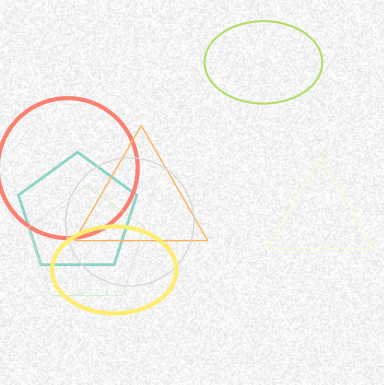[{"shape": "pentagon", "thickness": 2, "radius": 0.81, "center": [0.202, 0.443]}, {"shape": "triangle", "thickness": 0.5, "radius": 0.8, "center": [0.832, 0.435]}, {"shape": "circle", "thickness": 3, "radius": 0.91, "center": [0.176, 0.563]}, {"shape": "triangle", "thickness": 1, "radius": 1.0, "center": [0.367, 0.475]}, {"shape": "oval", "thickness": 1.5, "radius": 0.76, "center": [0.684, 0.838]}, {"shape": "circle", "thickness": 1, "radius": 0.83, "center": [0.337, 0.424]}, {"shape": "pentagon", "thickness": 0.5, "radius": 0.79, "center": [0.225, 0.36]}, {"shape": "oval", "thickness": 3, "radius": 0.81, "center": [0.297, 0.299]}]